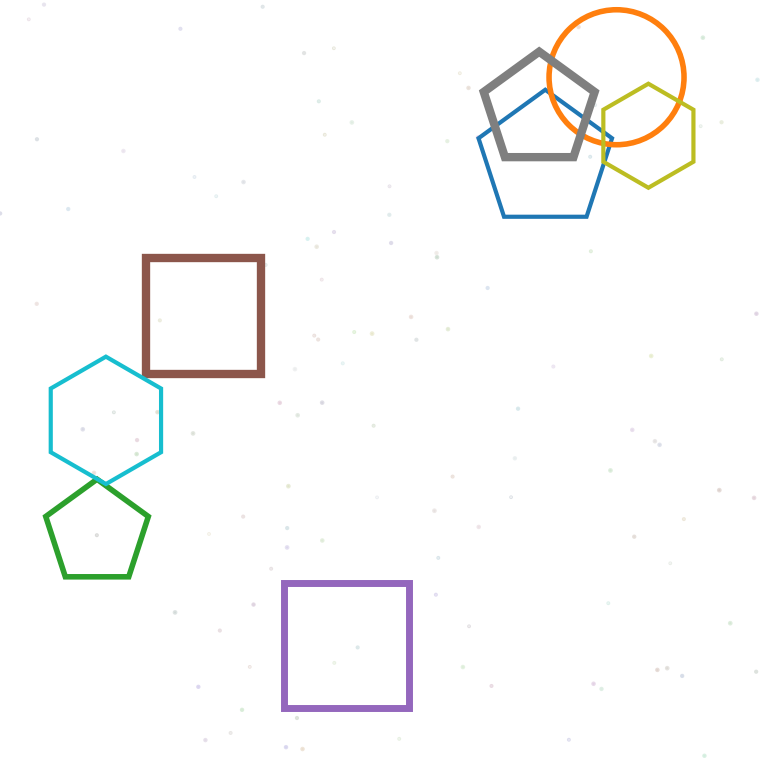[{"shape": "pentagon", "thickness": 1.5, "radius": 0.46, "center": [0.708, 0.792]}, {"shape": "circle", "thickness": 2, "radius": 0.44, "center": [0.801, 0.9]}, {"shape": "pentagon", "thickness": 2, "radius": 0.35, "center": [0.126, 0.308]}, {"shape": "square", "thickness": 2.5, "radius": 0.4, "center": [0.45, 0.162]}, {"shape": "square", "thickness": 3, "radius": 0.38, "center": [0.264, 0.59]}, {"shape": "pentagon", "thickness": 3, "radius": 0.38, "center": [0.7, 0.857]}, {"shape": "hexagon", "thickness": 1.5, "radius": 0.34, "center": [0.842, 0.824]}, {"shape": "hexagon", "thickness": 1.5, "radius": 0.41, "center": [0.138, 0.454]}]